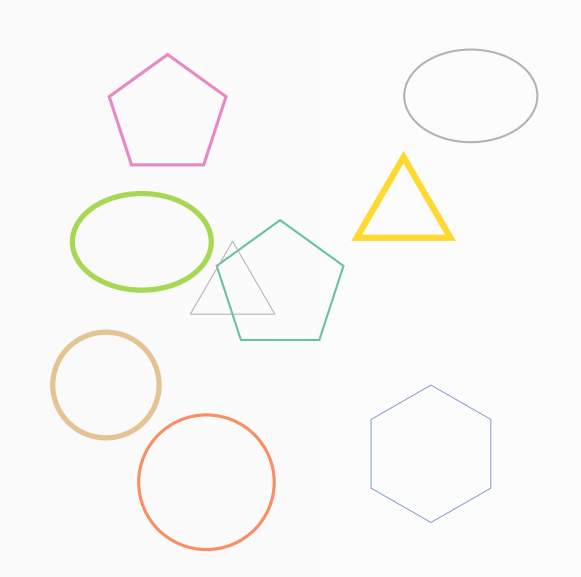[{"shape": "pentagon", "thickness": 1, "radius": 0.57, "center": [0.482, 0.503]}, {"shape": "circle", "thickness": 1.5, "radius": 0.58, "center": [0.355, 0.164]}, {"shape": "hexagon", "thickness": 0.5, "radius": 0.59, "center": [0.741, 0.213]}, {"shape": "pentagon", "thickness": 1.5, "radius": 0.53, "center": [0.288, 0.799]}, {"shape": "oval", "thickness": 2.5, "radius": 0.6, "center": [0.244, 0.58]}, {"shape": "triangle", "thickness": 3, "radius": 0.47, "center": [0.694, 0.634]}, {"shape": "circle", "thickness": 2.5, "radius": 0.46, "center": [0.182, 0.332]}, {"shape": "triangle", "thickness": 0.5, "radius": 0.42, "center": [0.4, 0.497]}, {"shape": "oval", "thickness": 1, "radius": 0.57, "center": [0.81, 0.833]}]